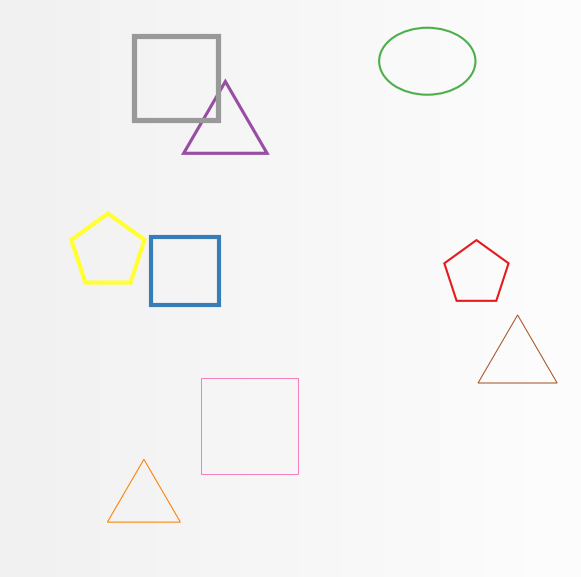[{"shape": "pentagon", "thickness": 1, "radius": 0.29, "center": [0.82, 0.525]}, {"shape": "square", "thickness": 2, "radius": 0.29, "center": [0.318, 0.53]}, {"shape": "oval", "thickness": 1, "radius": 0.41, "center": [0.735, 0.893]}, {"shape": "triangle", "thickness": 1.5, "radius": 0.41, "center": [0.388, 0.775]}, {"shape": "triangle", "thickness": 0.5, "radius": 0.36, "center": [0.248, 0.131]}, {"shape": "pentagon", "thickness": 2, "radius": 0.33, "center": [0.186, 0.563]}, {"shape": "triangle", "thickness": 0.5, "radius": 0.39, "center": [0.89, 0.375]}, {"shape": "square", "thickness": 0.5, "radius": 0.42, "center": [0.43, 0.261]}, {"shape": "square", "thickness": 2.5, "radius": 0.36, "center": [0.303, 0.864]}]